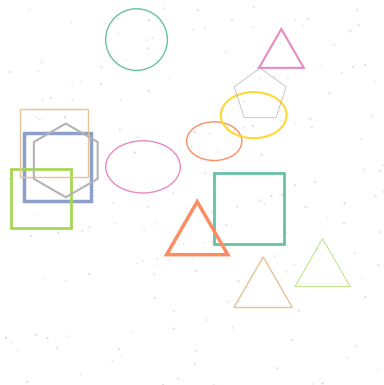[{"shape": "square", "thickness": 2, "radius": 0.46, "center": [0.647, 0.458]}, {"shape": "circle", "thickness": 1, "radius": 0.4, "center": [0.355, 0.897]}, {"shape": "oval", "thickness": 1, "radius": 0.36, "center": [0.556, 0.633]}, {"shape": "triangle", "thickness": 2.5, "radius": 0.46, "center": [0.512, 0.384]}, {"shape": "square", "thickness": 2.5, "radius": 0.44, "center": [0.149, 0.567]}, {"shape": "oval", "thickness": 1, "radius": 0.48, "center": [0.371, 0.567]}, {"shape": "triangle", "thickness": 1.5, "radius": 0.34, "center": [0.731, 0.857]}, {"shape": "square", "thickness": 2, "radius": 0.39, "center": [0.107, 0.484]}, {"shape": "triangle", "thickness": 0.5, "radius": 0.41, "center": [0.838, 0.297]}, {"shape": "oval", "thickness": 1.5, "radius": 0.43, "center": [0.659, 0.701]}, {"shape": "triangle", "thickness": 1, "radius": 0.44, "center": [0.684, 0.245]}, {"shape": "square", "thickness": 1, "radius": 0.44, "center": [0.14, 0.628]}, {"shape": "pentagon", "thickness": 0.5, "radius": 0.35, "center": [0.676, 0.753]}, {"shape": "hexagon", "thickness": 1.5, "radius": 0.48, "center": [0.171, 0.583]}]